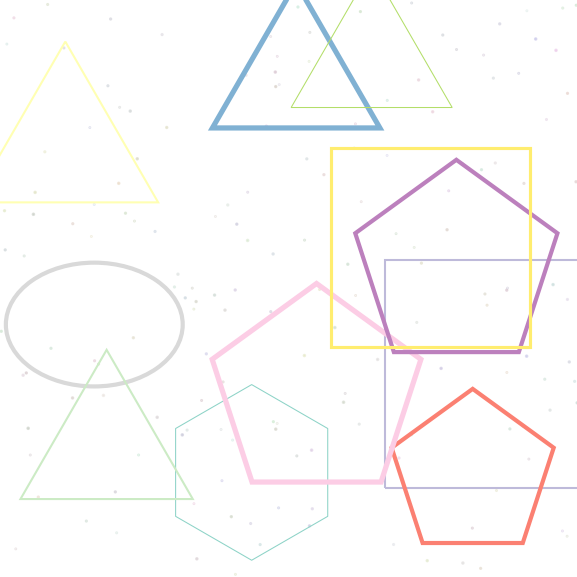[{"shape": "hexagon", "thickness": 0.5, "radius": 0.76, "center": [0.436, 0.181]}, {"shape": "triangle", "thickness": 1, "radius": 0.93, "center": [0.113, 0.742]}, {"shape": "square", "thickness": 1, "radius": 0.99, "center": [0.864, 0.352]}, {"shape": "pentagon", "thickness": 2, "radius": 0.74, "center": [0.818, 0.178]}, {"shape": "triangle", "thickness": 2.5, "radius": 0.84, "center": [0.513, 0.861]}, {"shape": "triangle", "thickness": 0.5, "radius": 0.8, "center": [0.644, 0.893]}, {"shape": "pentagon", "thickness": 2.5, "radius": 0.95, "center": [0.548, 0.318]}, {"shape": "oval", "thickness": 2, "radius": 0.77, "center": [0.163, 0.437]}, {"shape": "pentagon", "thickness": 2, "radius": 0.92, "center": [0.79, 0.538]}, {"shape": "triangle", "thickness": 1, "radius": 0.86, "center": [0.185, 0.221]}, {"shape": "square", "thickness": 1.5, "radius": 0.86, "center": [0.745, 0.57]}]